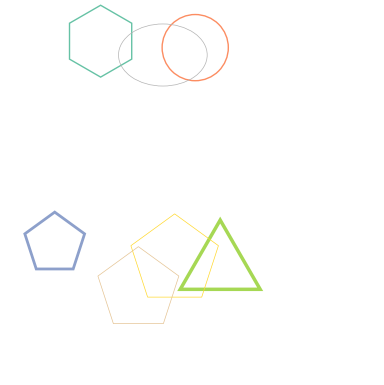[{"shape": "hexagon", "thickness": 1, "radius": 0.47, "center": [0.261, 0.893]}, {"shape": "circle", "thickness": 1, "radius": 0.43, "center": [0.507, 0.876]}, {"shape": "pentagon", "thickness": 2, "radius": 0.41, "center": [0.142, 0.367]}, {"shape": "triangle", "thickness": 2.5, "radius": 0.6, "center": [0.572, 0.308]}, {"shape": "pentagon", "thickness": 0.5, "radius": 0.6, "center": [0.454, 0.325]}, {"shape": "pentagon", "thickness": 0.5, "radius": 0.55, "center": [0.359, 0.249]}, {"shape": "oval", "thickness": 0.5, "radius": 0.58, "center": [0.423, 0.857]}]